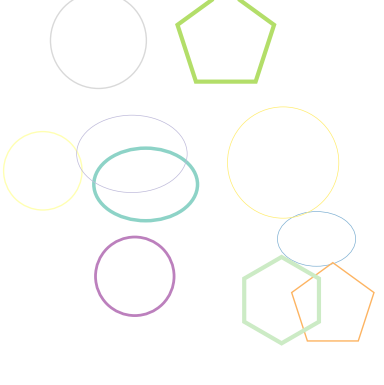[{"shape": "oval", "thickness": 2.5, "radius": 0.67, "center": [0.378, 0.521]}, {"shape": "circle", "thickness": 1, "radius": 0.51, "center": [0.111, 0.556]}, {"shape": "oval", "thickness": 0.5, "radius": 0.72, "center": [0.343, 0.6]}, {"shape": "oval", "thickness": 0.5, "radius": 0.51, "center": [0.822, 0.379]}, {"shape": "pentagon", "thickness": 1, "radius": 0.56, "center": [0.864, 0.205]}, {"shape": "pentagon", "thickness": 3, "radius": 0.66, "center": [0.586, 0.895]}, {"shape": "circle", "thickness": 1, "radius": 0.62, "center": [0.256, 0.895]}, {"shape": "circle", "thickness": 2, "radius": 0.51, "center": [0.35, 0.282]}, {"shape": "hexagon", "thickness": 3, "radius": 0.56, "center": [0.731, 0.22]}, {"shape": "circle", "thickness": 0.5, "radius": 0.72, "center": [0.735, 0.578]}]